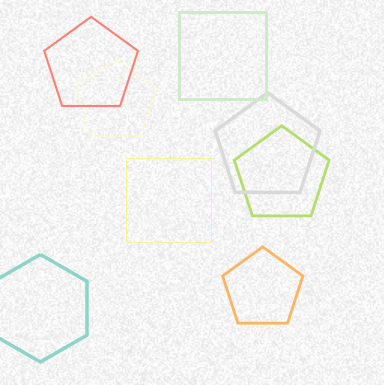[{"shape": "hexagon", "thickness": 2.5, "radius": 0.7, "center": [0.105, 0.199]}, {"shape": "pentagon", "thickness": 0.5, "radius": 0.55, "center": [0.301, 0.736]}, {"shape": "pentagon", "thickness": 1.5, "radius": 0.64, "center": [0.237, 0.828]}, {"shape": "pentagon", "thickness": 2, "radius": 0.55, "center": [0.682, 0.249]}, {"shape": "pentagon", "thickness": 2, "radius": 0.65, "center": [0.732, 0.544]}, {"shape": "pentagon", "thickness": 2.5, "radius": 0.72, "center": [0.695, 0.616]}, {"shape": "square", "thickness": 2, "radius": 0.56, "center": [0.578, 0.856]}, {"shape": "square", "thickness": 0.5, "radius": 0.55, "center": [0.438, 0.48]}]